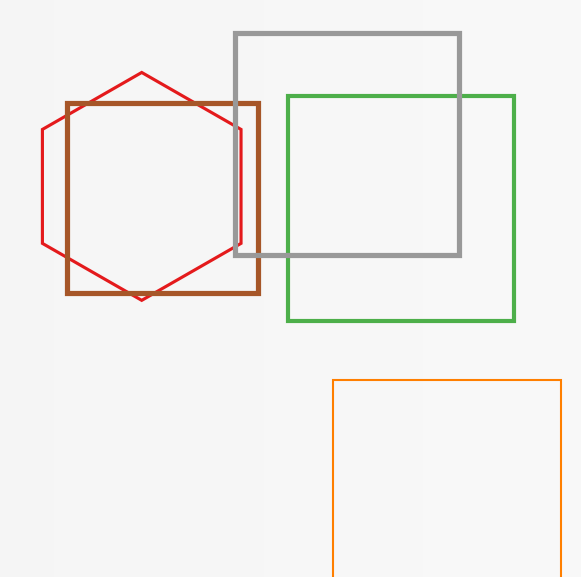[{"shape": "hexagon", "thickness": 1.5, "radius": 0.99, "center": [0.244, 0.676]}, {"shape": "square", "thickness": 2, "radius": 0.97, "center": [0.69, 0.638]}, {"shape": "square", "thickness": 1, "radius": 0.98, "center": [0.769, 0.145]}, {"shape": "square", "thickness": 2.5, "radius": 0.82, "center": [0.28, 0.656]}, {"shape": "square", "thickness": 2.5, "radius": 0.96, "center": [0.597, 0.75]}]